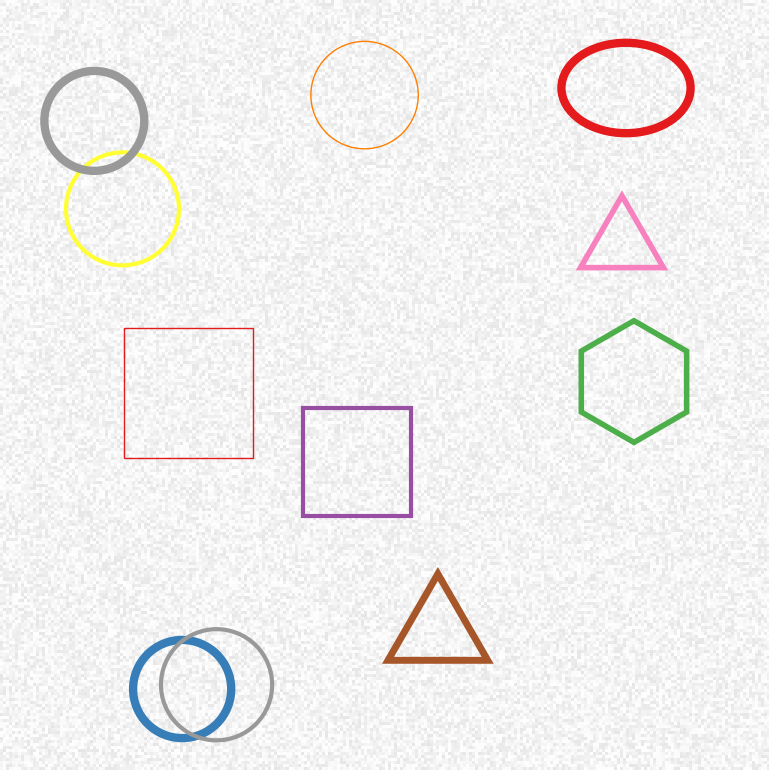[{"shape": "square", "thickness": 0.5, "radius": 0.42, "center": [0.245, 0.49]}, {"shape": "oval", "thickness": 3, "radius": 0.42, "center": [0.813, 0.886]}, {"shape": "circle", "thickness": 3, "radius": 0.32, "center": [0.237, 0.105]}, {"shape": "hexagon", "thickness": 2, "radius": 0.39, "center": [0.823, 0.504]}, {"shape": "square", "thickness": 1.5, "radius": 0.35, "center": [0.463, 0.4]}, {"shape": "circle", "thickness": 0.5, "radius": 0.35, "center": [0.473, 0.877]}, {"shape": "circle", "thickness": 1.5, "radius": 0.37, "center": [0.159, 0.729]}, {"shape": "triangle", "thickness": 2.5, "radius": 0.37, "center": [0.569, 0.18]}, {"shape": "triangle", "thickness": 2, "radius": 0.31, "center": [0.808, 0.684]}, {"shape": "circle", "thickness": 3, "radius": 0.32, "center": [0.122, 0.843]}, {"shape": "circle", "thickness": 1.5, "radius": 0.36, "center": [0.281, 0.111]}]